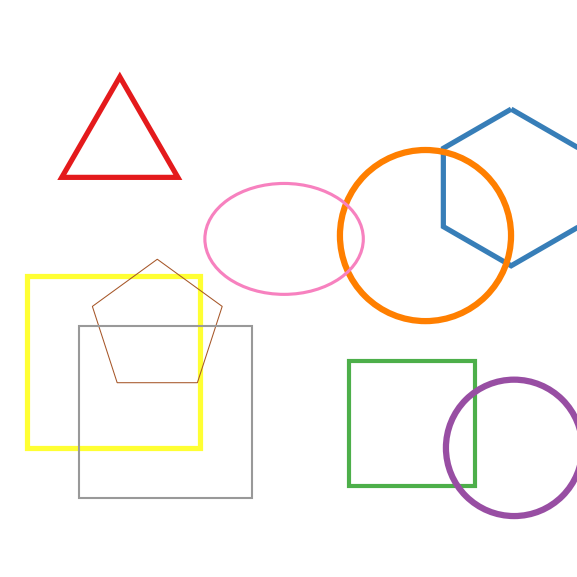[{"shape": "triangle", "thickness": 2.5, "radius": 0.58, "center": [0.207, 0.75]}, {"shape": "hexagon", "thickness": 2.5, "radius": 0.68, "center": [0.885, 0.675]}, {"shape": "square", "thickness": 2, "radius": 0.54, "center": [0.714, 0.266]}, {"shape": "circle", "thickness": 3, "radius": 0.59, "center": [0.89, 0.224]}, {"shape": "circle", "thickness": 3, "radius": 0.74, "center": [0.737, 0.591]}, {"shape": "square", "thickness": 2.5, "radius": 0.75, "center": [0.196, 0.372]}, {"shape": "pentagon", "thickness": 0.5, "radius": 0.59, "center": [0.272, 0.432]}, {"shape": "oval", "thickness": 1.5, "radius": 0.69, "center": [0.492, 0.585]}, {"shape": "square", "thickness": 1, "radius": 0.75, "center": [0.287, 0.286]}]